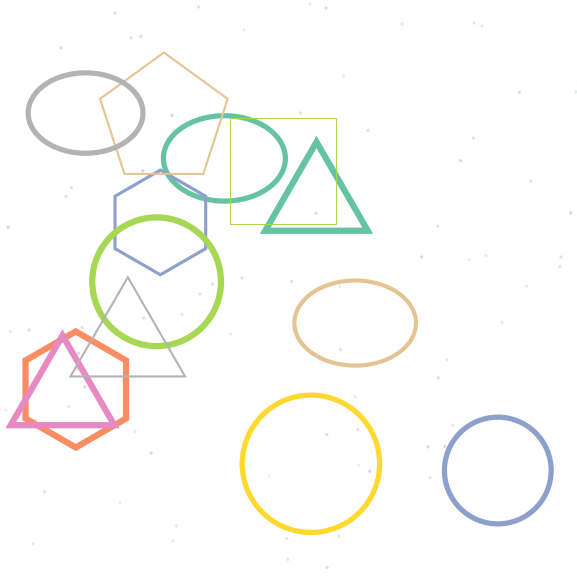[{"shape": "oval", "thickness": 2.5, "radius": 0.53, "center": [0.389, 0.725]}, {"shape": "triangle", "thickness": 3, "radius": 0.51, "center": [0.548, 0.651]}, {"shape": "hexagon", "thickness": 3, "radius": 0.5, "center": [0.131, 0.325]}, {"shape": "hexagon", "thickness": 1.5, "radius": 0.45, "center": [0.278, 0.614]}, {"shape": "circle", "thickness": 2.5, "radius": 0.46, "center": [0.862, 0.184]}, {"shape": "triangle", "thickness": 3, "radius": 0.52, "center": [0.108, 0.315]}, {"shape": "square", "thickness": 0.5, "radius": 0.46, "center": [0.49, 0.702]}, {"shape": "circle", "thickness": 3, "radius": 0.56, "center": [0.271, 0.511]}, {"shape": "circle", "thickness": 2.5, "radius": 0.59, "center": [0.538, 0.196]}, {"shape": "oval", "thickness": 2, "radius": 0.53, "center": [0.615, 0.44]}, {"shape": "pentagon", "thickness": 1, "radius": 0.58, "center": [0.284, 0.792]}, {"shape": "triangle", "thickness": 1, "radius": 0.57, "center": [0.221, 0.405]}, {"shape": "oval", "thickness": 2.5, "radius": 0.5, "center": [0.148, 0.803]}]